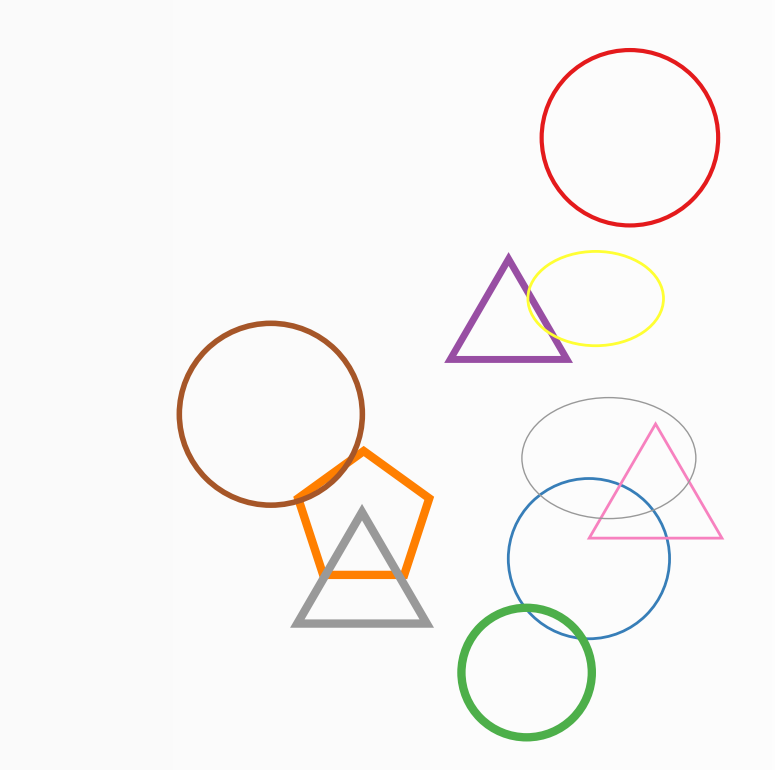[{"shape": "circle", "thickness": 1.5, "radius": 0.57, "center": [0.813, 0.821]}, {"shape": "circle", "thickness": 1, "radius": 0.52, "center": [0.76, 0.274]}, {"shape": "circle", "thickness": 3, "radius": 0.42, "center": [0.68, 0.127]}, {"shape": "triangle", "thickness": 2.5, "radius": 0.43, "center": [0.656, 0.577]}, {"shape": "pentagon", "thickness": 3, "radius": 0.44, "center": [0.469, 0.325]}, {"shape": "oval", "thickness": 1, "radius": 0.44, "center": [0.769, 0.612]}, {"shape": "circle", "thickness": 2, "radius": 0.59, "center": [0.349, 0.462]}, {"shape": "triangle", "thickness": 1, "radius": 0.49, "center": [0.846, 0.351]}, {"shape": "triangle", "thickness": 3, "radius": 0.48, "center": [0.467, 0.238]}, {"shape": "oval", "thickness": 0.5, "radius": 0.56, "center": [0.786, 0.405]}]